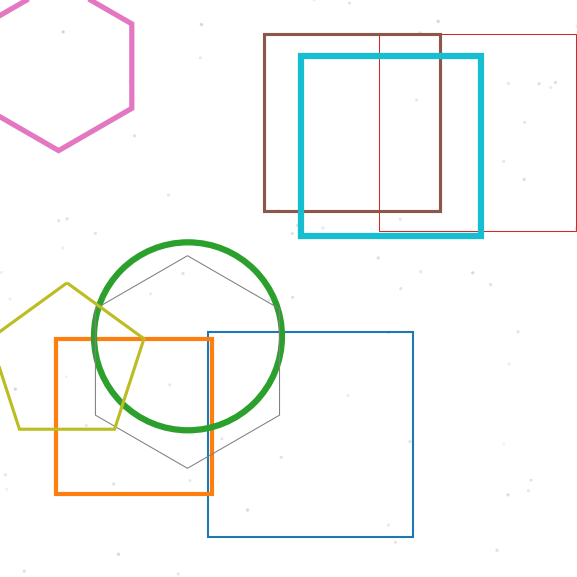[{"shape": "square", "thickness": 1, "radius": 0.89, "center": [0.538, 0.246]}, {"shape": "square", "thickness": 2, "radius": 0.67, "center": [0.232, 0.278]}, {"shape": "circle", "thickness": 3, "radius": 0.81, "center": [0.325, 0.417]}, {"shape": "square", "thickness": 0.5, "radius": 0.85, "center": [0.828, 0.769]}, {"shape": "square", "thickness": 1.5, "radius": 0.76, "center": [0.609, 0.787]}, {"shape": "hexagon", "thickness": 2.5, "radius": 0.73, "center": [0.102, 0.885]}, {"shape": "hexagon", "thickness": 0.5, "radius": 0.92, "center": [0.325, 0.372]}, {"shape": "pentagon", "thickness": 1.5, "radius": 0.7, "center": [0.116, 0.369]}, {"shape": "square", "thickness": 3, "radius": 0.78, "center": [0.677, 0.746]}]